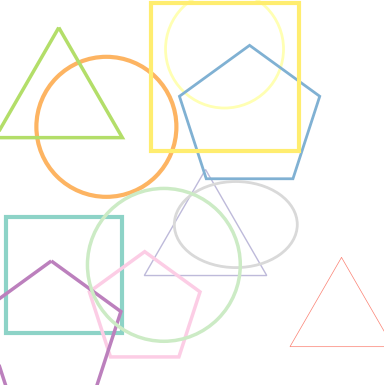[{"shape": "square", "thickness": 3, "radius": 0.76, "center": [0.166, 0.285]}, {"shape": "circle", "thickness": 2, "radius": 0.77, "center": [0.583, 0.873]}, {"shape": "triangle", "thickness": 1, "radius": 0.92, "center": [0.534, 0.376]}, {"shape": "triangle", "thickness": 0.5, "radius": 0.77, "center": [0.887, 0.177]}, {"shape": "pentagon", "thickness": 2, "radius": 0.96, "center": [0.648, 0.691]}, {"shape": "circle", "thickness": 3, "radius": 0.91, "center": [0.276, 0.671]}, {"shape": "triangle", "thickness": 2.5, "radius": 0.95, "center": [0.153, 0.738]}, {"shape": "pentagon", "thickness": 2.5, "radius": 0.76, "center": [0.376, 0.195]}, {"shape": "oval", "thickness": 2, "radius": 0.8, "center": [0.612, 0.417]}, {"shape": "pentagon", "thickness": 2.5, "radius": 0.95, "center": [0.133, 0.132]}, {"shape": "circle", "thickness": 2.5, "radius": 0.99, "center": [0.426, 0.312]}, {"shape": "square", "thickness": 3, "radius": 0.96, "center": [0.584, 0.8]}]